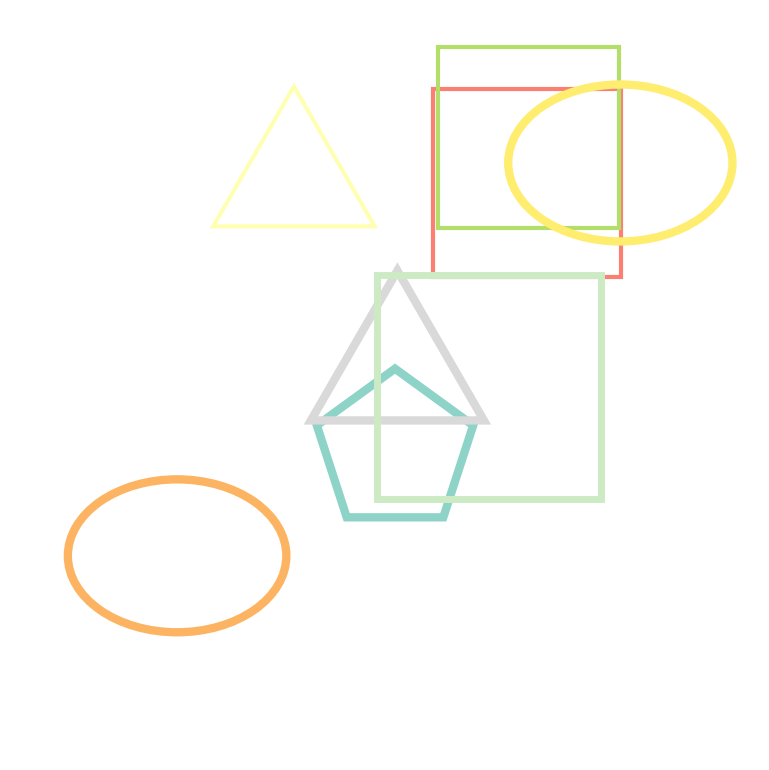[{"shape": "pentagon", "thickness": 3, "radius": 0.53, "center": [0.513, 0.414]}, {"shape": "triangle", "thickness": 1.5, "radius": 0.61, "center": [0.382, 0.767]}, {"shape": "square", "thickness": 1.5, "radius": 0.61, "center": [0.685, 0.762]}, {"shape": "oval", "thickness": 3, "radius": 0.71, "center": [0.23, 0.278]}, {"shape": "square", "thickness": 1.5, "radius": 0.59, "center": [0.686, 0.821]}, {"shape": "triangle", "thickness": 3, "radius": 0.65, "center": [0.516, 0.519]}, {"shape": "square", "thickness": 2.5, "radius": 0.73, "center": [0.635, 0.497]}, {"shape": "oval", "thickness": 3, "radius": 0.73, "center": [0.806, 0.788]}]